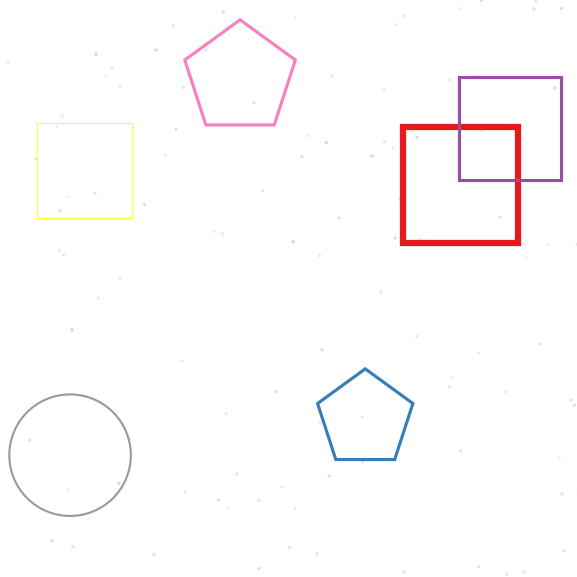[{"shape": "square", "thickness": 3, "radius": 0.5, "center": [0.798, 0.679]}, {"shape": "pentagon", "thickness": 1.5, "radius": 0.43, "center": [0.632, 0.274]}, {"shape": "square", "thickness": 1.5, "radius": 0.45, "center": [0.883, 0.777]}, {"shape": "square", "thickness": 0.5, "radius": 0.41, "center": [0.147, 0.704]}, {"shape": "pentagon", "thickness": 1.5, "radius": 0.5, "center": [0.416, 0.864]}, {"shape": "circle", "thickness": 1, "radius": 0.53, "center": [0.121, 0.211]}]